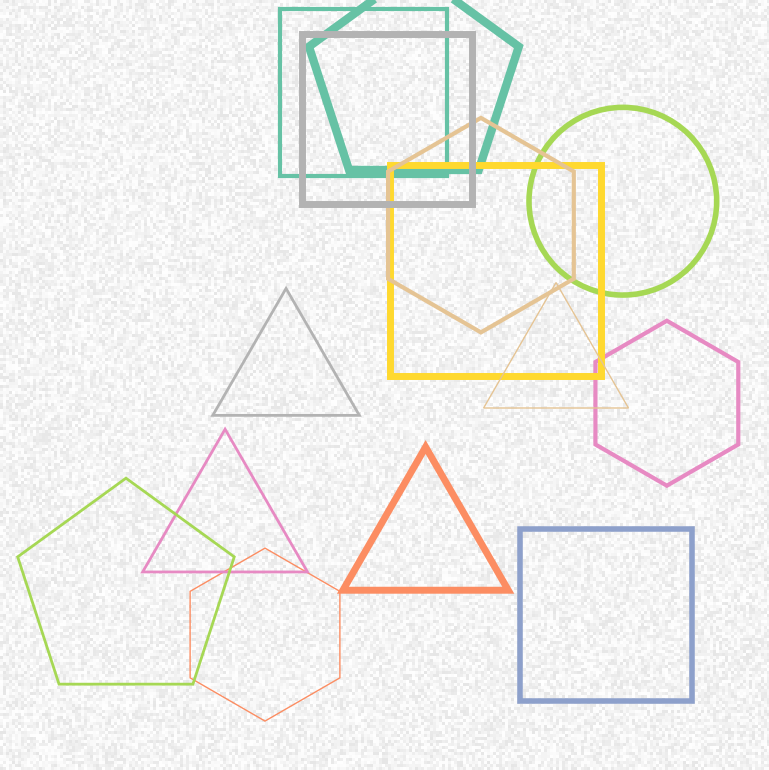[{"shape": "square", "thickness": 1.5, "radius": 0.54, "center": [0.472, 0.88]}, {"shape": "pentagon", "thickness": 3, "radius": 0.72, "center": [0.538, 0.895]}, {"shape": "hexagon", "thickness": 0.5, "radius": 0.56, "center": [0.344, 0.176]}, {"shape": "triangle", "thickness": 2.5, "radius": 0.62, "center": [0.553, 0.295]}, {"shape": "square", "thickness": 2, "radius": 0.56, "center": [0.788, 0.201]}, {"shape": "triangle", "thickness": 1, "radius": 0.62, "center": [0.292, 0.319]}, {"shape": "hexagon", "thickness": 1.5, "radius": 0.54, "center": [0.866, 0.476]}, {"shape": "circle", "thickness": 2, "radius": 0.61, "center": [0.809, 0.739]}, {"shape": "pentagon", "thickness": 1, "radius": 0.74, "center": [0.164, 0.231]}, {"shape": "square", "thickness": 2.5, "radius": 0.68, "center": [0.644, 0.649]}, {"shape": "triangle", "thickness": 0.5, "radius": 0.54, "center": [0.722, 0.524]}, {"shape": "hexagon", "thickness": 1.5, "radius": 0.7, "center": [0.625, 0.708]}, {"shape": "triangle", "thickness": 1, "radius": 0.55, "center": [0.372, 0.516]}, {"shape": "square", "thickness": 2.5, "radius": 0.55, "center": [0.502, 0.846]}]